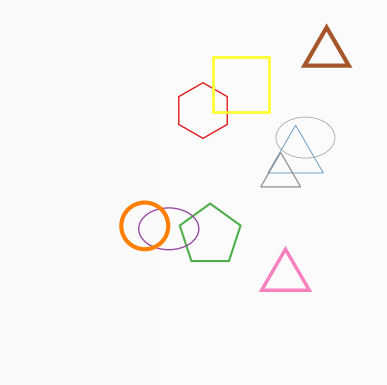[{"shape": "hexagon", "thickness": 1, "radius": 0.36, "center": [0.524, 0.713]}, {"shape": "triangle", "thickness": 0.5, "radius": 0.41, "center": [0.763, 0.592]}, {"shape": "pentagon", "thickness": 1.5, "radius": 0.41, "center": [0.542, 0.389]}, {"shape": "oval", "thickness": 1, "radius": 0.39, "center": [0.436, 0.406]}, {"shape": "circle", "thickness": 3, "radius": 0.3, "center": [0.374, 0.413]}, {"shape": "square", "thickness": 2, "radius": 0.36, "center": [0.621, 0.78]}, {"shape": "triangle", "thickness": 3, "radius": 0.33, "center": [0.843, 0.863]}, {"shape": "triangle", "thickness": 2.5, "radius": 0.36, "center": [0.737, 0.282]}, {"shape": "oval", "thickness": 0.5, "radius": 0.38, "center": [0.788, 0.643]}, {"shape": "triangle", "thickness": 1, "radius": 0.3, "center": [0.724, 0.544]}]